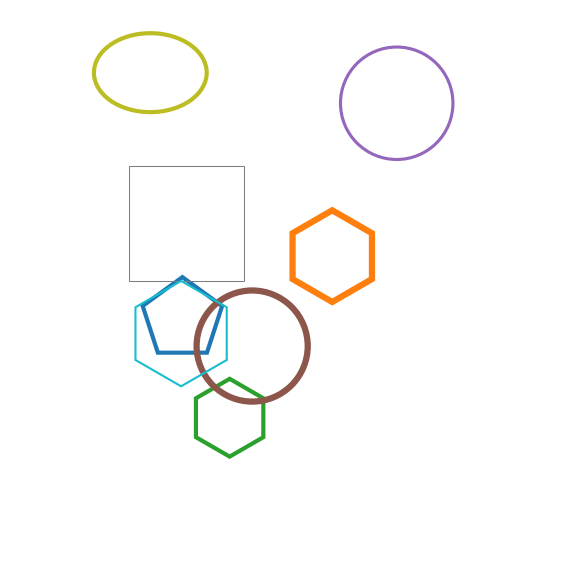[{"shape": "pentagon", "thickness": 2, "radius": 0.36, "center": [0.316, 0.447]}, {"shape": "hexagon", "thickness": 3, "radius": 0.4, "center": [0.575, 0.556]}, {"shape": "hexagon", "thickness": 2, "radius": 0.34, "center": [0.398, 0.276]}, {"shape": "circle", "thickness": 1.5, "radius": 0.49, "center": [0.687, 0.82]}, {"shape": "circle", "thickness": 3, "radius": 0.48, "center": [0.437, 0.4]}, {"shape": "square", "thickness": 0.5, "radius": 0.5, "center": [0.323, 0.612]}, {"shape": "oval", "thickness": 2, "radius": 0.49, "center": [0.26, 0.873]}, {"shape": "hexagon", "thickness": 1, "radius": 0.46, "center": [0.314, 0.421]}]